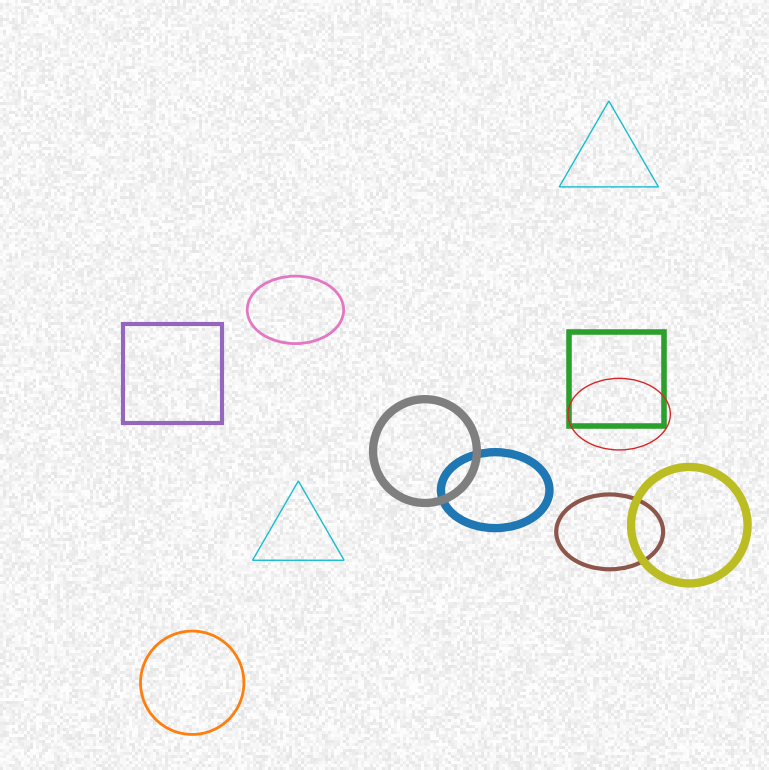[{"shape": "oval", "thickness": 3, "radius": 0.35, "center": [0.643, 0.363]}, {"shape": "circle", "thickness": 1, "radius": 0.34, "center": [0.25, 0.113]}, {"shape": "square", "thickness": 2, "radius": 0.31, "center": [0.801, 0.508]}, {"shape": "oval", "thickness": 0.5, "radius": 0.33, "center": [0.804, 0.462]}, {"shape": "square", "thickness": 1.5, "radius": 0.32, "center": [0.224, 0.514]}, {"shape": "oval", "thickness": 1.5, "radius": 0.35, "center": [0.792, 0.309]}, {"shape": "oval", "thickness": 1, "radius": 0.31, "center": [0.384, 0.598]}, {"shape": "circle", "thickness": 3, "radius": 0.34, "center": [0.552, 0.414]}, {"shape": "circle", "thickness": 3, "radius": 0.38, "center": [0.895, 0.318]}, {"shape": "triangle", "thickness": 0.5, "radius": 0.34, "center": [0.387, 0.307]}, {"shape": "triangle", "thickness": 0.5, "radius": 0.37, "center": [0.791, 0.794]}]